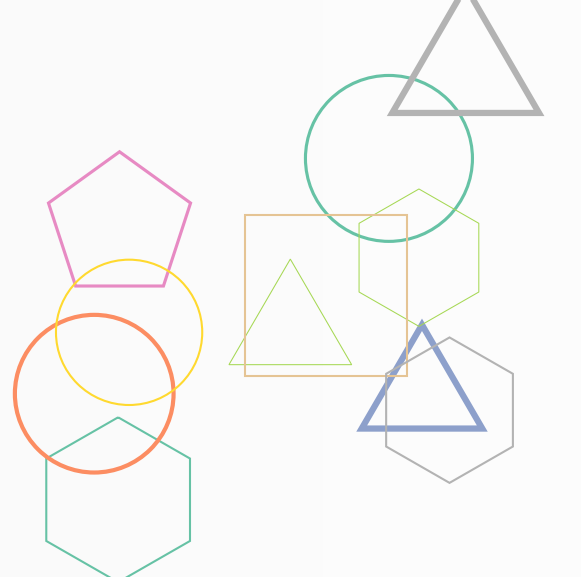[{"shape": "hexagon", "thickness": 1, "radius": 0.71, "center": [0.203, 0.134]}, {"shape": "circle", "thickness": 1.5, "radius": 0.72, "center": [0.669, 0.725]}, {"shape": "circle", "thickness": 2, "radius": 0.68, "center": [0.162, 0.317]}, {"shape": "triangle", "thickness": 3, "radius": 0.6, "center": [0.726, 0.317]}, {"shape": "pentagon", "thickness": 1.5, "radius": 0.64, "center": [0.206, 0.608]}, {"shape": "hexagon", "thickness": 0.5, "radius": 0.59, "center": [0.721, 0.553]}, {"shape": "triangle", "thickness": 0.5, "radius": 0.61, "center": [0.499, 0.429]}, {"shape": "circle", "thickness": 1, "radius": 0.63, "center": [0.222, 0.424]}, {"shape": "square", "thickness": 1, "radius": 0.69, "center": [0.561, 0.488]}, {"shape": "hexagon", "thickness": 1, "radius": 0.63, "center": [0.773, 0.289]}, {"shape": "triangle", "thickness": 3, "radius": 0.73, "center": [0.801, 0.876]}]